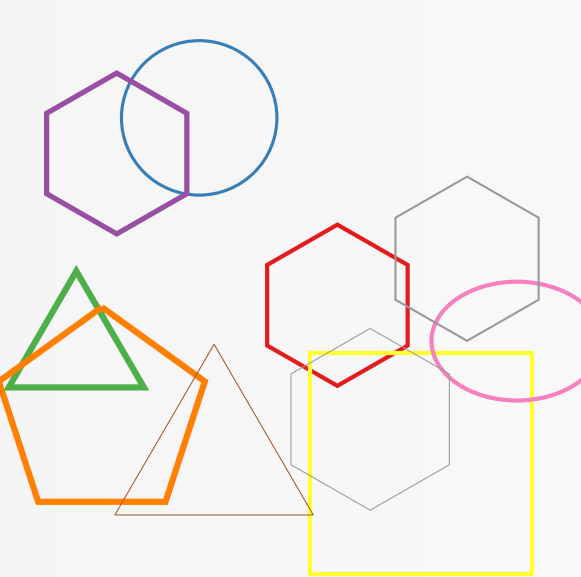[{"shape": "hexagon", "thickness": 2, "radius": 0.7, "center": [0.58, 0.471]}, {"shape": "circle", "thickness": 1.5, "radius": 0.67, "center": [0.343, 0.795]}, {"shape": "triangle", "thickness": 3, "radius": 0.67, "center": [0.131, 0.395]}, {"shape": "hexagon", "thickness": 2.5, "radius": 0.7, "center": [0.201, 0.733]}, {"shape": "pentagon", "thickness": 3, "radius": 0.93, "center": [0.175, 0.281]}, {"shape": "square", "thickness": 2, "radius": 0.95, "center": [0.724, 0.197]}, {"shape": "triangle", "thickness": 0.5, "radius": 0.99, "center": [0.368, 0.206]}, {"shape": "oval", "thickness": 2, "radius": 0.73, "center": [0.889, 0.408]}, {"shape": "hexagon", "thickness": 1, "radius": 0.71, "center": [0.804, 0.551]}, {"shape": "hexagon", "thickness": 0.5, "radius": 0.79, "center": [0.637, 0.273]}]